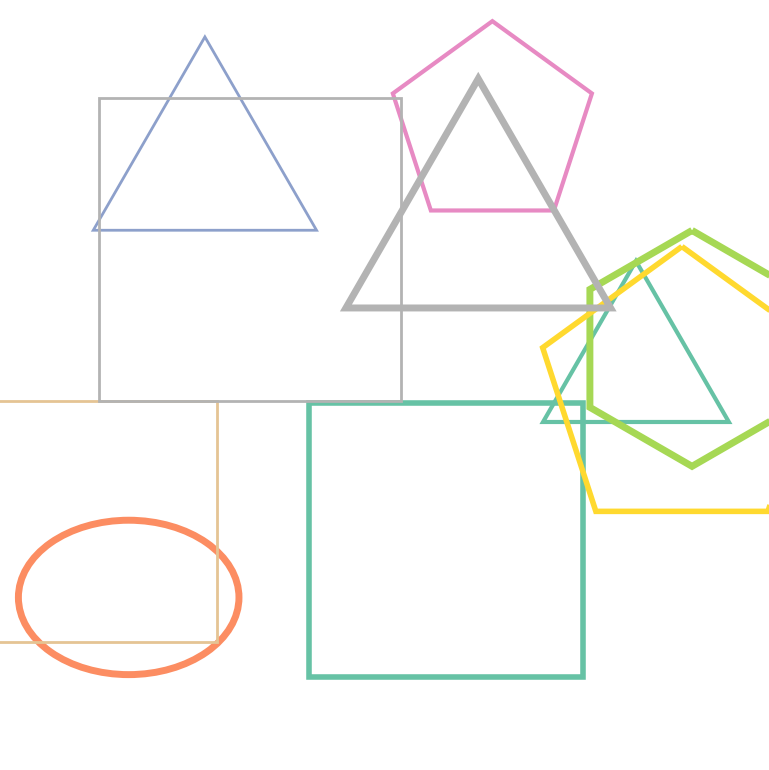[{"shape": "square", "thickness": 2, "radius": 0.89, "center": [0.579, 0.299]}, {"shape": "triangle", "thickness": 1.5, "radius": 0.7, "center": [0.826, 0.522]}, {"shape": "oval", "thickness": 2.5, "radius": 0.72, "center": [0.167, 0.224]}, {"shape": "triangle", "thickness": 1, "radius": 0.84, "center": [0.266, 0.785]}, {"shape": "pentagon", "thickness": 1.5, "radius": 0.68, "center": [0.639, 0.837]}, {"shape": "hexagon", "thickness": 2.5, "radius": 0.77, "center": [0.899, 0.548]}, {"shape": "pentagon", "thickness": 2, "radius": 0.95, "center": [0.886, 0.49]}, {"shape": "square", "thickness": 1, "radius": 0.78, "center": [0.126, 0.323]}, {"shape": "square", "thickness": 1, "radius": 0.98, "center": [0.325, 0.676]}, {"shape": "triangle", "thickness": 2.5, "radius": 0.99, "center": [0.621, 0.699]}]